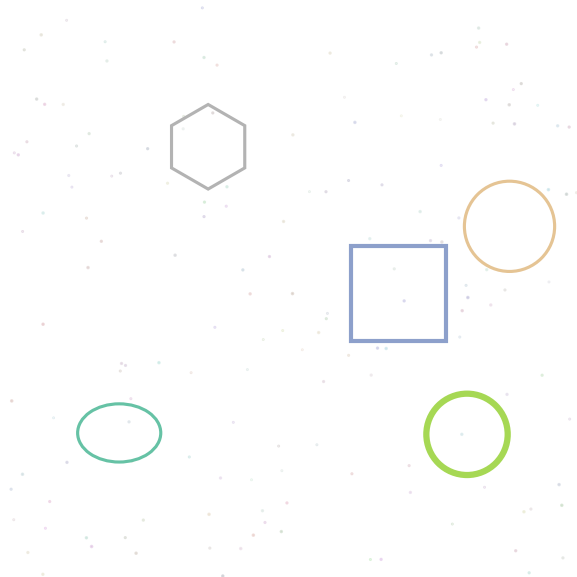[{"shape": "oval", "thickness": 1.5, "radius": 0.36, "center": [0.206, 0.249]}, {"shape": "square", "thickness": 2, "radius": 0.41, "center": [0.69, 0.491]}, {"shape": "circle", "thickness": 3, "radius": 0.35, "center": [0.809, 0.247]}, {"shape": "circle", "thickness": 1.5, "radius": 0.39, "center": [0.882, 0.607]}, {"shape": "hexagon", "thickness": 1.5, "radius": 0.37, "center": [0.36, 0.745]}]